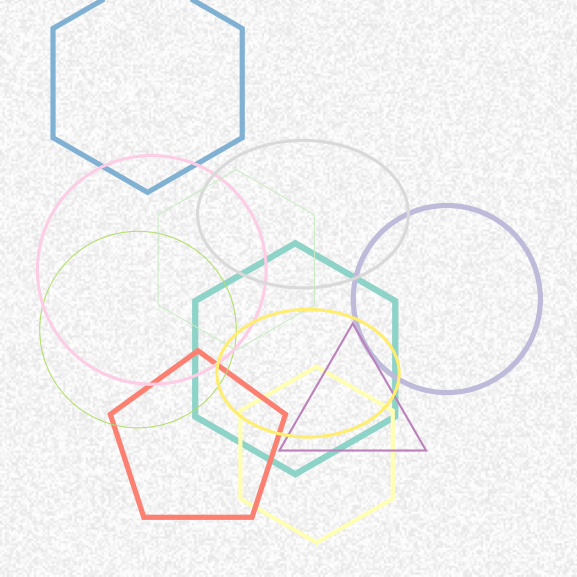[{"shape": "hexagon", "thickness": 3, "radius": 1.0, "center": [0.511, 0.378]}, {"shape": "hexagon", "thickness": 2, "radius": 0.76, "center": [0.548, 0.212]}, {"shape": "circle", "thickness": 2.5, "radius": 0.81, "center": [0.774, 0.481]}, {"shape": "pentagon", "thickness": 2.5, "radius": 0.8, "center": [0.343, 0.232]}, {"shape": "hexagon", "thickness": 2.5, "radius": 0.95, "center": [0.256, 0.855]}, {"shape": "circle", "thickness": 0.5, "radius": 0.85, "center": [0.239, 0.428]}, {"shape": "circle", "thickness": 1.5, "radius": 0.99, "center": [0.263, 0.532]}, {"shape": "oval", "thickness": 1.5, "radius": 0.91, "center": [0.525, 0.628]}, {"shape": "triangle", "thickness": 1, "radius": 0.73, "center": [0.611, 0.292]}, {"shape": "hexagon", "thickness": 0.5, "radius": 0.78, "center": [0.409, 0.549]}, {"shape": "oval", "thickness": 1.5, "radius": 0.79, "center": [0.533, 0.353]}]